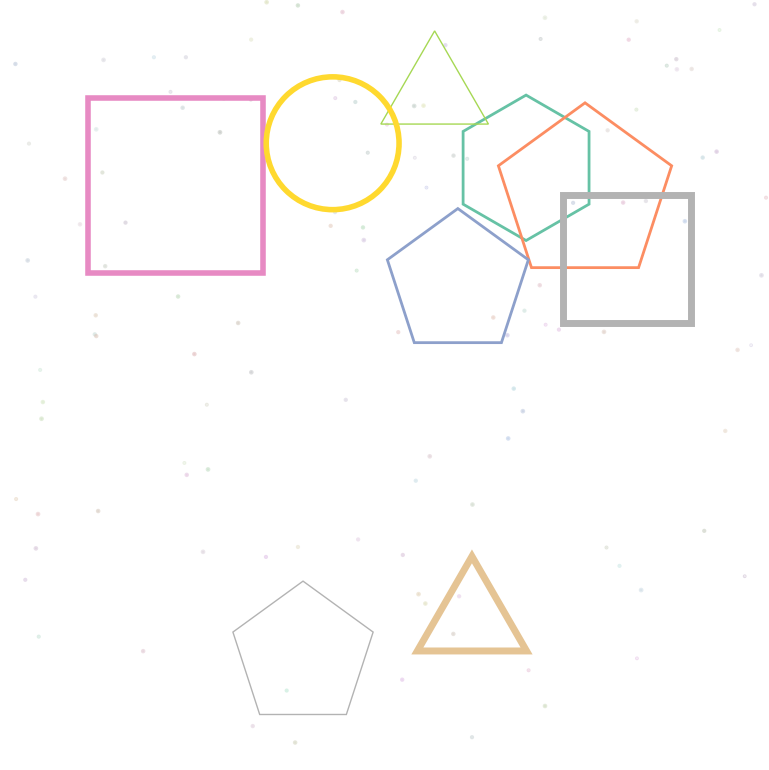[{"shape": "hexagon", "thickness": 1, "radius": 0.47, "center": [0.683, 0.782]}, {"shape": "pentagon", "thickness": 1, "radius": 0.59, "center": [0.76, 0.748]}, {"shape": "pentagon", "thickness": 1, "radius": 0.48, "center": [0.595, 0.633]}, {"shape": "square", "thickness": 2, "radius": 0.57, "center": [0.228, 0.759]}, {"shape": "triangle", "thickness": 0.5, "radius": 0.4, "center": [0.564, 0.879]}, {"shape": "circle", "thickness": 2, "radius": 0.43, "center": [0.432, 0.814]}, {"shape": "triangle", "thickness": 2.5, "radius": 0.41, "center": [0.613, 0.196]}, {"shape": "square", "thickness": 2.5, "radius": 0.42, "center": [0.814, 0.664]}, {"shape": "pentagon", "thickness": 0.5, "radius": 0.48, "center": [0.394, 0.15]}]